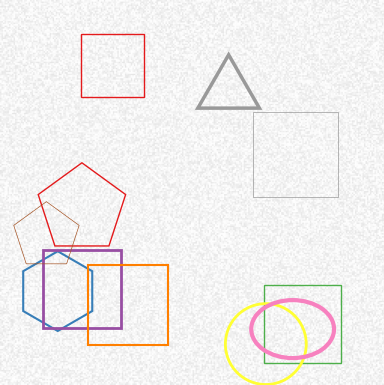[{"shape": "square", "thickness": 1, "radius": 0.41, "center": [0.293, 0.83]}, {"shape": "pentagon", "thickness": 1, "radius": 0.6, "center": [0.213, 0.458]}, {"shape": "hexagon", "thickness": 1.5, "radius": 0.52, "center": [0.15, 0.244]}, {"shape": "square", "thickness": 1, "radius": 0.5, "center": [0.786, 0.158]}, {"shape": "square", "thickness": 2, "radius": 0.5, "center": [0.214, 0.25]}, {"shape": "square", "thickness": 1.5, "radius": 0.52, "center": [0.333, 0.207]}, {"shape": "circle", "thickness": 2, "radius": 0.53, "center": [0.69, 0.106]}, {"shape": "pentagon", "thickness": 0.5, "radius": 0.45, "center": [0.121, 0.387]}, {"shape": "oval", "thickness": 3, "radius": 0.54, "center": [0.76, 0.145]}, {"shape": "triangle", "thickness": 2.5, "radius": 0.46, "center": [0.594, 0.765]}, {"shape": "square", "thickness": 0.5, "radius": 0.55, "center": [0.767, 0.598]}]